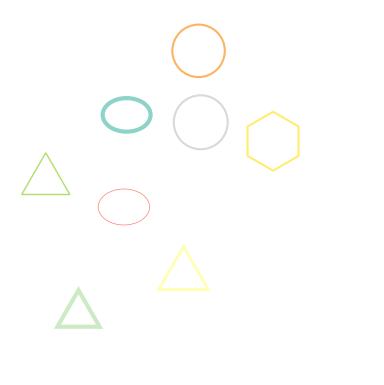[{"shape": "oval", "thickness": 3, "radius": 0.31, "center": [0.329, 0.702]}, {"shape": "triangle", "thickness": 2, "radius": 0.37, "center": [0.476, 0.285]}, {"shape": "oval", "thickness": 0.5, "radius": 0.33, "center": [0.322, 0.462]}, {"shape": "circle", "thickness": 1.5, "radius": 0.34, "center": [0.516, 0.868]}, {"shape": "triangle", "thickness": 1, "radius": 0.36, "center": [0.119, 0.531]}, {"shape": "circle", "thickness": 1.5, "radius": 0.35, "center": [0.521, 0.682]}, {"shape": "triangle", "thickness": 3, "radius": 0.32, "center": [0.204, 0.183]}, {"shape": "hexagon", "thickness": 1.5, "radius": 0.38, "center": [0.709, 0.633]}]